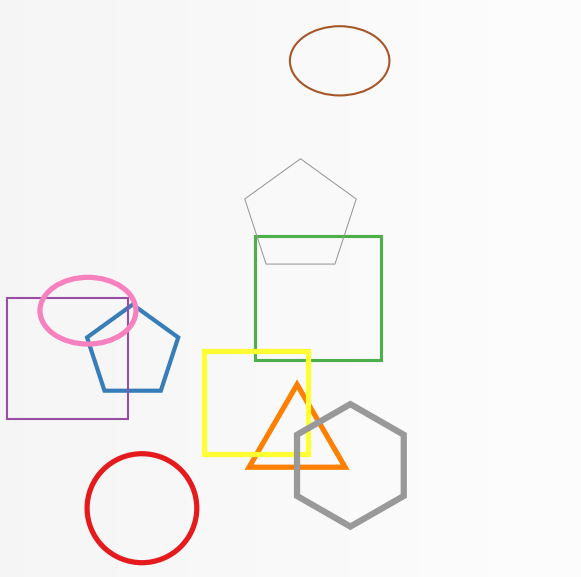[{"shape": "circle", "thickness": 2.5, "radius": 0.47, "center": [0.244, 0.119]}, {"shape": "pentagon", "thickness": 2, "radius": 0.41, "center": [0.228, 0.389]}, {"shape": "square", "thickness": 1.5, "radius": 0.54, "center": [0.547, 0.482]}, {"shape": "square", "thickness": 1, "radius": 0.52, "center": [0.116, 0.379]}, {"shape": "triangle", "thickness": 2.5, "radius": 0.48, "center": [0.511, 0.238]}, {"shape": "square", "thickness": 2.5, "radius": 0.45, "center": [0.441, 0.302]}, {"shape": "oval", "thickness": 1, "radius": 0.43, "center": [0.584, 0.894]}, {"shape": "oval", "thickness": 2.5, "radius": 0.41, "center": [0.151, 0.461]}, {"shape": "pentagon", "thickness": 0.5, "radius": 0.5, "center": [0.517, 0.623]}, {"shape": "hexagon", "thickness": 3, "radius": 0.53, "center": [0.603, 0.193]}]